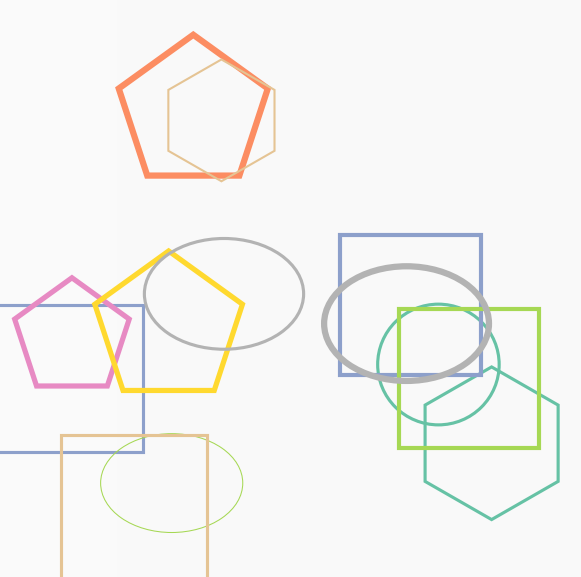[{"shape": "circle", "thickness": 1.5, "radius": 0.52, "center": [0.754, 0.368]}, {"shape": "hexagon", "thickness": 1.5, "radius": 0.66, "center": [0.846, 0.232]}, {"shape": "pentagon", "thickness": 3, "radius": 0.67, "center": [0.333, 0.804]}, {"shape": "square", "thickness": 2, "radius": 0.61, "center": [0.707, 0.471]}, {"shape": "square", "thickness": 1.5, "radius": 0.63, "center": [0.119, 0.343]}, {"shape": "pentagon", "thickness": 2.5, "radius": 0.52, "center": [0.124, 0.415]}, {"shape": "square", "thickness": 2, "radius": 0.6, "center": [0.807, 0.344]}, {"shape": "oval", "thickness": 0.5, "radius": 0.61, "center": [0.295, 0.163]}, {"shape": "pentagon", "thickness": 2.5, "radius": 0.67, "center": [0.29, 0.431]}, {"shape": "square", "thickness": 1.5, "radius": 0.63, "center": [0.231, 0.12]}, {"shape": "hexagon", "thickness": 1, "radius": 0.53, "center": [0.381, 0.791]}, {"shape": "oval", "thickness": 3, "radius": 0.71, "center": [0.699, 0.439]}, {"shape": "oval", "thickness": 1.5, "radius": 0.68, "center": [0.385, 0.49]}]